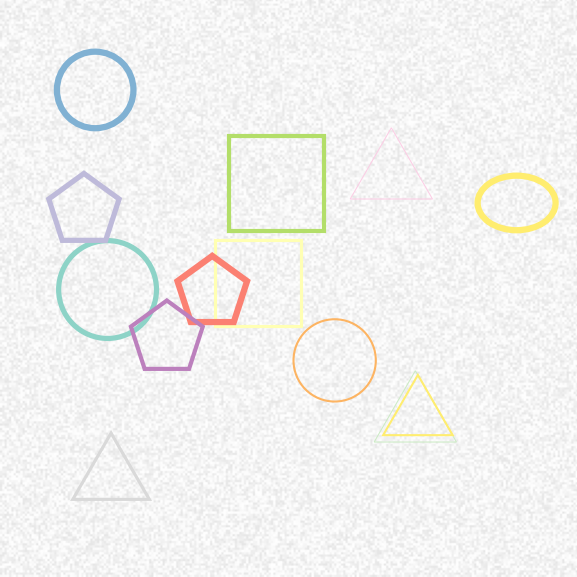[{"shape": "circle", "thickness": 2.5, "radius": 0.42, "center": [0.186, 0.498]}, {"shape": "square", "thickness": 1.5, "radius": 0.37, "center": [0.446, 0.509]}, {"shape": "pentagon", "thickness": 2.5, "radius": 0.32, "center": [0.145, 0.635]}, {"shape": "pentagon", "thickness": 3, "radius": 0.32, "center": [0.368, 0.493]}, {"shape": "circle", "thickness": 3, "radius": 0.33, "center": [0.165, 0.843]}, {"shape": "circle", "thickness": 1, "radius": 0.36, "center": [0.579, 0.375]}, {"shape": "square", "thickness": 2, "radius": 0.41, "center": [0.479, 0.682]}, {"shape": "triangle", "thickness": 0.5, "radius": 0.41, "center": [0.678, 0.696]}, {"shape": "triangle", "thickness": 1.5, "radius": 0.38, "center": [0.192, 0.173]}, {"shape": "pentagon", "thickness": 2, "radius": 0.33, "center": [0.289, 0.413]}, {"shape": "triangle", "thickness": 0.5, "radius": 0.41, "center": [0.719, 0.275]}, {"shape": "triangle", "thickness": 1, "radius": 0.35, "center": [0.724, 0.28]}, {"shape": "oval", "thickness": 3, "radius": 0.34, "center": [0.895, 0.648]}]